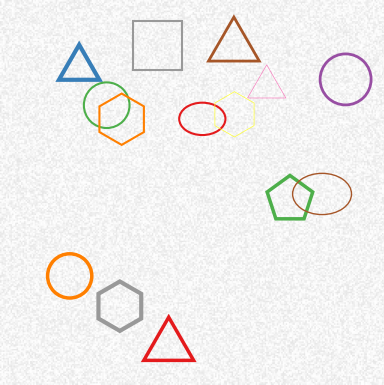[{"shape": "triangle", "thickness": 2.5, "radius": 0.37, "center": [0.438, 0.101]}, {"shape": "oval", "thickness": 1.5, "radius": 0.3, "center": [0.526, 0.691]}, {"shape": "triangle", "thickness": 3, "radius": 0.3, "center": [0.206, 0.823]}, {"shape": "pentagon", "thickness": 2.5, "radius": 0.31, "center": [0.753, 0.482]}, {"shape": "circle", "thickness": 1.5, "radius": 0.3, "center": [0.277, 0.727]}, {"shape": "circle", "thickness": 2, "radius": 0.33, "center": [0.898, 0.794]}, {"shape": "circle", "thickness": 2.5, "radius": 0.29, "center": [0.181, 0.283]}, {"shape": "hexagon", "thickness": 1.5, "radius": 0.33, "center": [0.316, 0.69]}, {"shape": "hexagon", "thickness": 0.5, "radius": 0.29, "center": [0.609, 0.703]}, {"shape": "triangle", "thickness": 2, "radius": 0.38, "center": [0.608, 0.879]}, {"shape": "oval", "thickness": 1, "radius": 0.38, "center": [0.837, 0.496]}, {"shape": "triangle", "thickness": 0.5, "radius": 0.29, "center": [0.693, 0.774]}, {"shape": "square", "thickness": 1.5, "radius": 0.32, "center": [0.409, 0.883]}, {"shape": "hexagon", "thickness": 3, "radius": 0.32, "center": [0.311, 0.205]}]